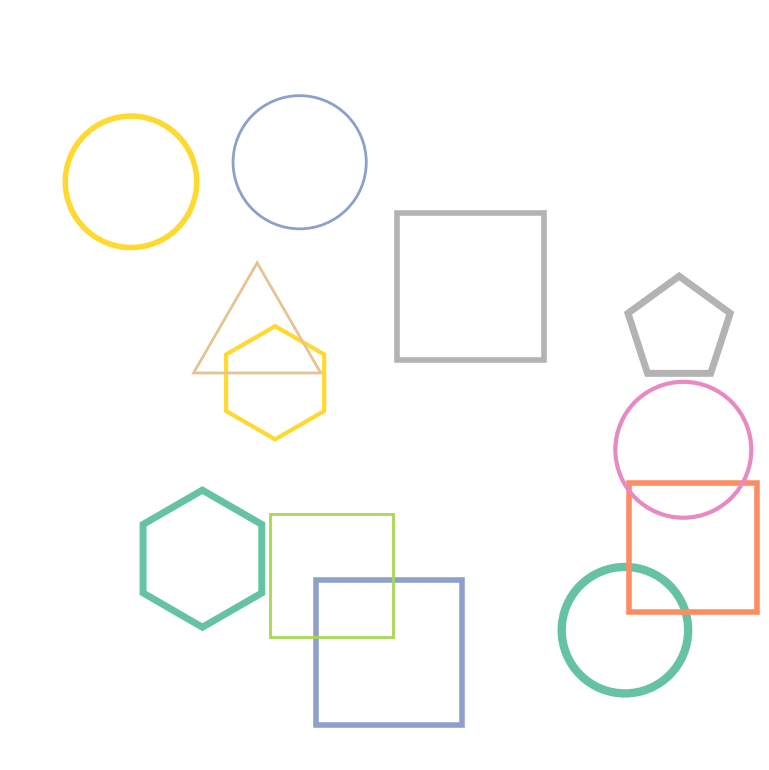[{"shape": "circle", "thickness": 3, "radius": 0.41, "center": [0.812, 0.182]}, {"shape": "hexagon", "thickness": 2.5, "radius": 0.45, "center": [0.263, 0.274]}, {"shape": "square", "thickness": 2, "radius": 0.42, "center": [0.9, 0.289]}, {"shape": "circle", "thickness": 1, "radius": 0.43, "center": [0.389, 0.789]}, {"shape": "square", "thickness": 2, "radius": 0.47, "center": [0.505, 0.153]}, {"shape": "circle", "thickness": 1.5, "radius": 0.44, "center": [0.887, 0.416]}, {"shape": "square", "thickness": 1, "radius": 0.4, "center": [0.431, 0.252]}, {"shape": "hexagon", "thickness": 1.5, "radius": 0.37, "center": [0.357, 0.503]}, {"shape": "circle", "thickness": 2, "radius": 0.43, "center": [0.17, 0.764]}, {"shape": "triangle", "thickness": 1, "radius": 0.48, "center": [0.334, 0.563]}, {"shape": "square", "thickness": 2, "radius": 0.48, "center": [0.611, 0.628]}, {"shape": "pentagon", "thickness": 2.5, "radius": 0.35, "center": [0.882, 0.572]}]